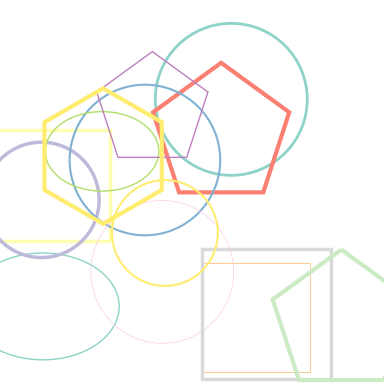[{"shape": "oval", "thickness": 1, "radius": 0.99, "center": [0.111, 0.204]}, {"shape": "circle", "thickness": 2, "radius": 0.99, "center": [0.601, 0.742]}, {"shape": "square", "thickness": 2.5, "radius": 0.72, "center": [0.141, 0.519]}, {"shape": "circle", "thickness": 2.5, "radius": 0.75, "center": [0.108, 0.481]}, {"shape": "pentagon", "thickness": 3, "radius": 0.93, "center": [0.574, 0.651]}, {"shape": "circle", "thickness": 1.5, "radius": 0.98, "center": [0.376, 0.584]}, {"shape": "square", "thickness": 0.5, "radius": 0.7, "center": [0.665, 0.175]}, {"shape": "oval", "thickness": 1, "radius": 0.74, "center": [0.265, 0.607]}, {"shape": "circle", "thickness": 0.5, "radius": 0.93, "center": [0.421, 0.294]}, {"shape": "square", "thickness": 2.5, "radius": 0.84, "center": [0.693, 0.184]}, {"shape": "pentagon", "thickness": 1, "radius": 0.76, "center": [0.396, 0.714]}, {"shape": "pentagon", "thickness": 3, "radius": 0.94, "center": [0.887, 0.164]}, {"shape": "hexagon", "thickness": 3, "radius": 0.88, "center": [0.268, 0.595]}, {"shape": "circle", "thickness": 1.5, "radius": 0.69, "center": [0.428, 0.395]}]